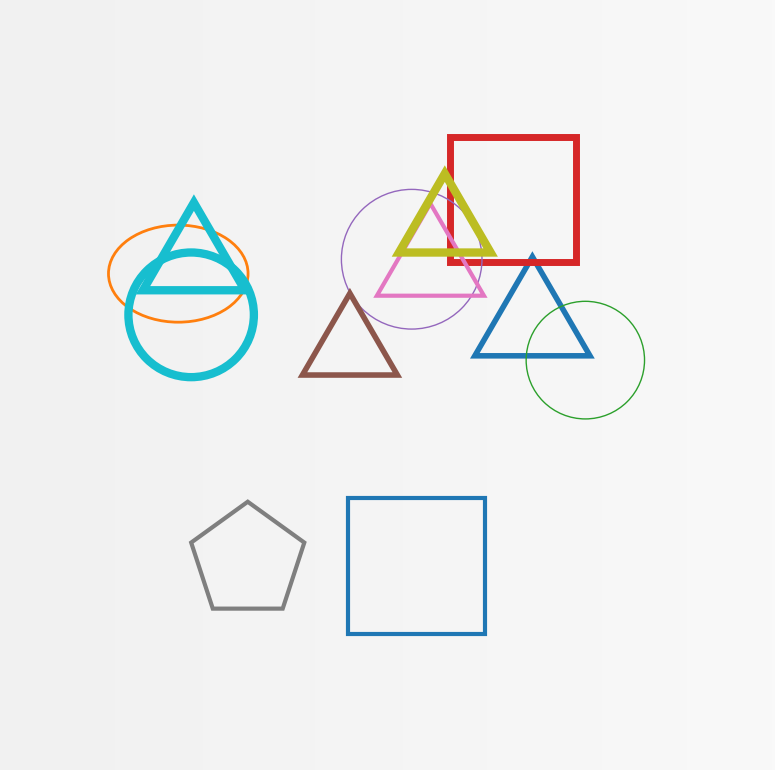[{"shape": "triangle", "thickness": 2, "radius": 0.43, "center": [0.687, 0.581]}, {"shape": "square", "thickness": 1.5, "radius": 0.44, "center": [0.537, 0.265]}, {"shape": "oval", "thickness": 1, "radius": 0.45, "center": [0.23, 0.645]}, {"shape": "circle", "thickness": 0.5, "radius": 0.38, "center": [0.755, 0.532]}, {"shape": "square", "thickness": 2.5, "radius": 0.41, "center": [0.662, 0.741]}, {"shape": "circle", "thickness": 0.5, "radius": 0.45, "center": [0.531, 0.663]}, {"shape": "triangle", "thickness": 2, "radius": 0.35, "center": [0.451, 0.548]}, {"shape": "triangle", "thickness": 1.5, "radius": 0.4, "center": [0.555, 0.656]}, {"shape": "pentagon", "thickness": 1.5, "radius": 0.38, "center": [0.32, 0.272]}, {"shape": "triangle", "thickness": 3, "radius": 0.34, "center": [0.574, 0.706]}, {"shape": "circle", "thickness": 3, "radius": 0.4, "center": [0.247, 0.591]}, {"shape": "triangle", "thickness": 3, "radius": 0.38, "center": [0.25, 0.661]}]